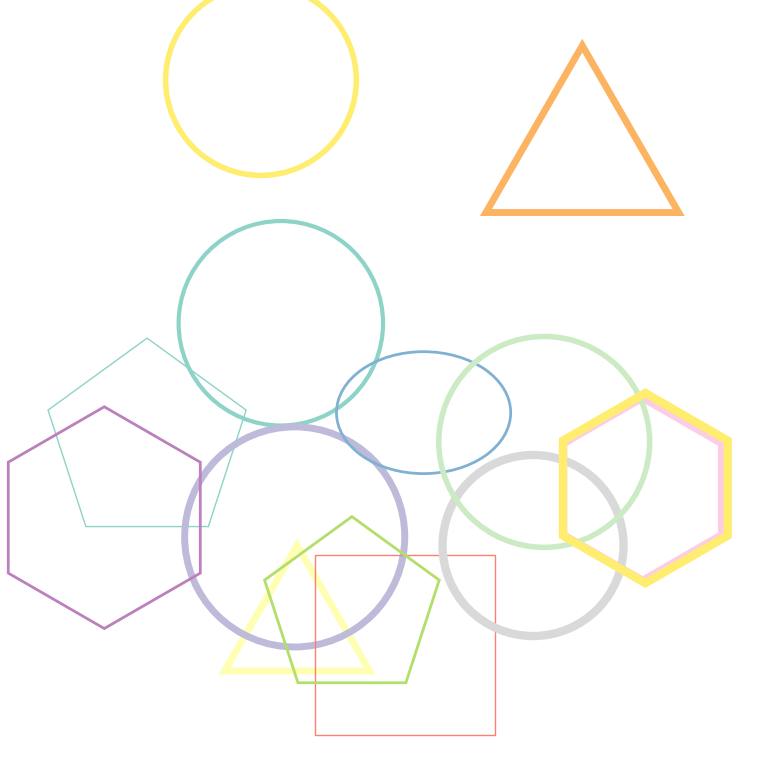[{"shape": "pentagon", "thickness": 0.5, "radius": 0.68, "center": [0.191, 0.426]}, {"shape": "circle", "thickness": 1.5, "radius": 0.66, "center": [0.365, 0.58]}, {"shape": "triangle", "thickness": 2.5, "radius": 0.54, "center": [0.386, 0.183]}, {"shape": "circle", "thickness": 2.5, "radius": 0.71, "center": [0.383, 0.303]}, {"shape": "square", "thickness": 0.5, "radius": 0.59, "center": [0.526, 0.162]}, {"shape": "oval", "thickness": 1, "radius": 0.57, "center": [0.55, 0.464]}, {"shape": "triangle", "thickness": 2.5, "radius": 0.72, "center": [0.756, 0.796]}, {"shape": "pentagon", "thickness": 1, "radius": 0.6, "center": [0.457, 0.21]}, {"shape": "hexagon", "thickness": 3, "radius": 0.6, "center": [0.835, 0.365]}, {"shape": "circle", "thickness": 3, "radius": 0.59, "center": [0.692, 0.292]}, {"shape": "hexagon", "thickness": 1, "radius": 0.72, "center": [0.135, 0.328]}, {"shape": "circle", "thickness": 2, "radius": 0.68, "center": [0.707, 0.426]}, {"shape": "circle", "thickness": 2, "radius": 0.62, "center": [0.339, 0.896]}, {"shape": "hexagon", "thickness": 3, "radius": 0.62, "center": [0.838, 0.366]}]